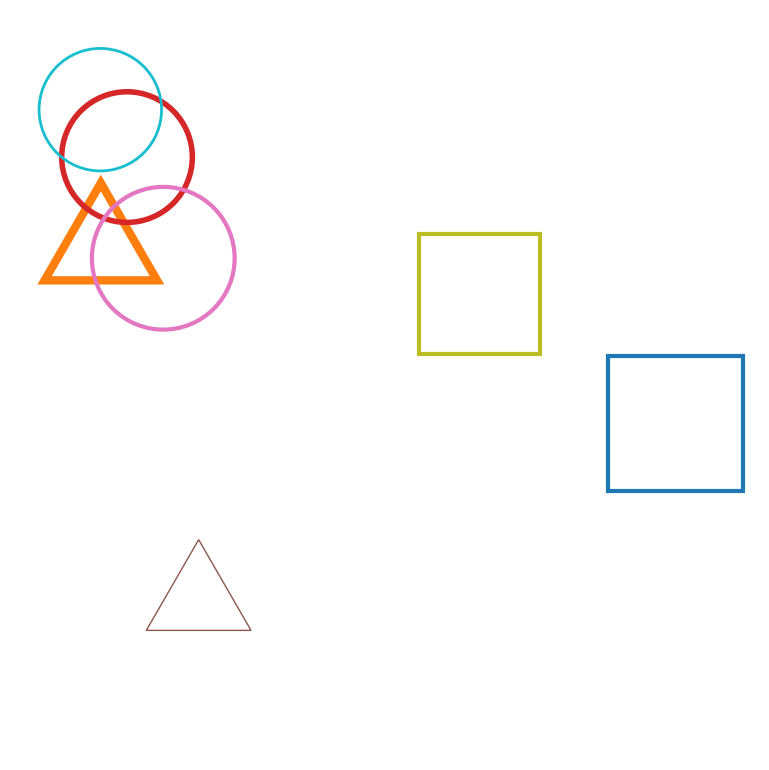[{"shape": "square", "thickness": 1.5, "radius": 0.44, "center": [0.877, 0.45]}, {"shape": "triangle", "thickness": 3, "radius": 0.42, "center": [0.131, 0.678]}, {"shape": "circle", "thickness": 2, "radius": 0.42, "center": [0.165, 0.796]}, {"shape": "triangle", "thickness": 0.5, "radius": 0.39, "center": [0.258, 0.221]}, {"shape": "circle", "thickness": 1.5, "radius": 0.46, "center": [0.212, 0.665]}, {"shape": "square", "thickness": 1.5, "radius": 0.39, "center": [0.622, 0.618]}, {"shape": "circle", "thickness": 1, "radius": 0.4, "center": [0.13, 0.858]}]